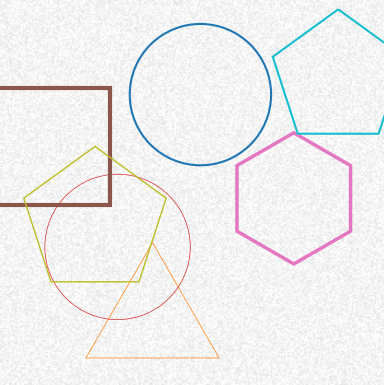[{"shape": "circle", "thickness": 1.5, "radius": 0.92, "center": [0.521, 0.754]}, {"shape": "triangle", "thickness": 0.5, "radius": 1.0, "center": [0.396, 0.17]}, {"shape": "circle", "thickness": 0.5, "radius": 0.94, "center": [0.305, 0.359]}, {"shape": "square", "thickness": 3, "radius": 0.75, "center": [0.134, 0.619]}, {"shape": "hexagon", "thickness": 2.5, "radius": 0.85, "center": [0.763, 0.485]}, {"shape": "pentagon", "thickness": 1, "radius": 0.97, "center": [0.247, 0.425]}, {"shape": "pentagon", "thickness": 1.5, "radius": 0.89, "center": [0.878, 0.797]}]